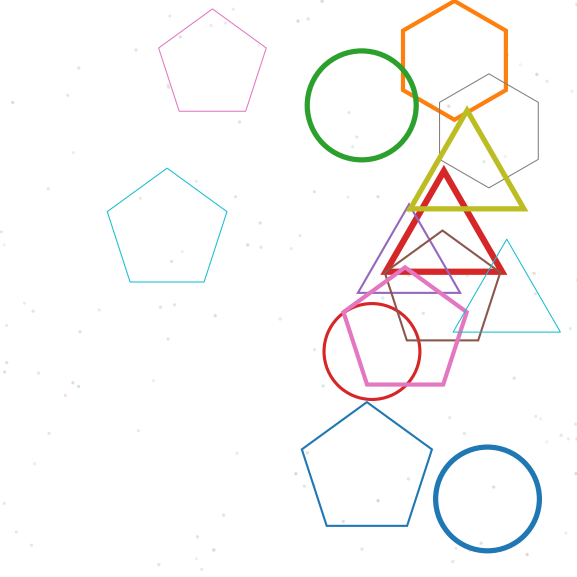[{"shape": "pentagon", "thickness": 1, "radius": 0.59, "center": [0.635, 0.184]}, {"shape": "circle", "thickness": 2.5, "radius": 0.45, "center": [0.844, 0.135]}, {"shape": "hexagon", "thickness": 2, "radius": 0.51, "center": [0.787, 0.895]}, {"shape": "circle", "thickness": 2.5, "radius": 0.47, "center": [0.626, 0.817]}, {"shape": "circle", "thickness": 1.5, "radius": 0.42, "center": [0.644, 0.39]}, {"shape": "triangle", "thickness": 3, "radius": 0.58, "center": [0.769, 0.587]}, {"shape": "triangle", "thickness": 1, "radius": 0.51, "center": [0.708, 0.543]}, {"shape": "pentagon", "thickness": 1, "radius": 0.53, "center": [0.766, 0.495]}, {"shape": "pentagon", "thickness": 2, "radius": 0.56, "center": [0.702, 0.424]}, {"shape": "pentagon", "thickness": 0.5, "radius": 0.49, "center": [0.368, 0.886]}, {"shape": "hexagon", "thickness": 0.5, "radius": 0.49, "center": [0.847, 0.773]}, {"shape": "triangle", "thickness": 2.5, "radius": 0.57, "center": [0.809, 0.694]}, {"shape": "pentagon", "thickness": 0.5, "radius": 0.54, "center": [0.289, 0.599]}, {"shape": "triangle", "thickness": 0.5, "radius": 0.54, "center": [0.877, 0.478]}]